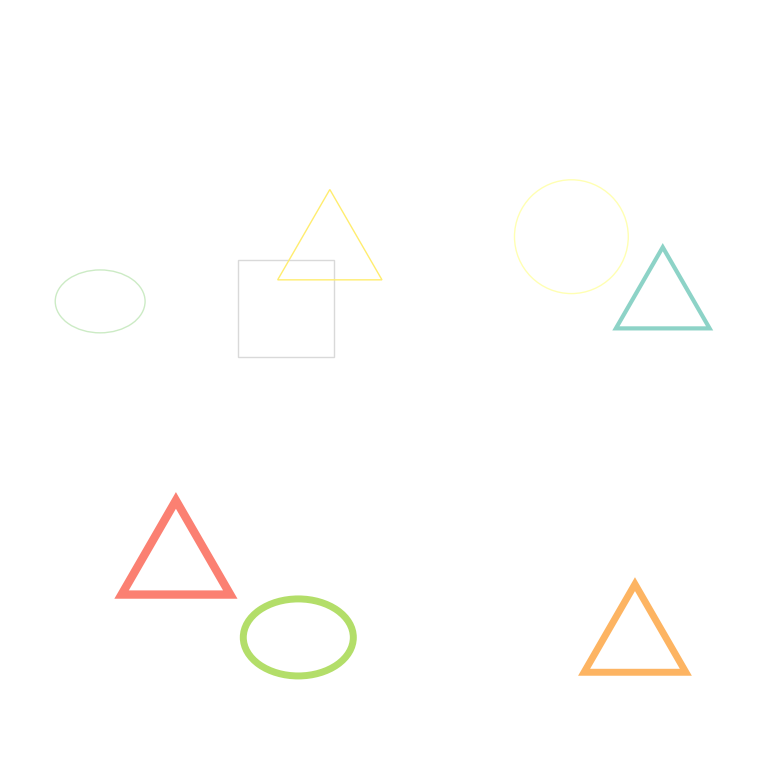[{"shape": "triangle", "thickness": 1.5, "radius": 0.35, "center": [0.861, 0.609]}, {"shape": "circle", "thickness": 0.5, "radius": 0.37, "center": [0.742, 0.693]}, {"shape": "triangle", "thickness": 3, "radius": 0.41, "center": [0.228, 0.269]}, {"shape": "triangle", "thickness": 2.5, "radius": 0.38, "center": [0.825, 0.165]}, {"shape": "oval", "thickness": 2.5, "radius": 0.36, "center": [0.387, 0.172]}, {"shape": "square", "thickness": 0.5, "radius": 0.31, "center": [0.371, 0.599]}, {"shape": "oval", "thickness": 0.5, "radius": 0.29, "center": [0.13, 0.609]}, {"shape": "triangle", "thickness": 0.5, "radius": 0.39, "center": [0.428, 0.676]}]